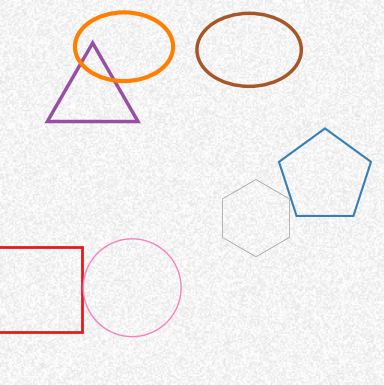[{"shape": "square", "thickness": 2, "radius": 0.55, "center": [0.102, 0.248]}, {"shape": "pentagon", "thickness": 1.5, "radius": 0.63, "center": [0.844, 0.541]}, {"shape": "triangle", "thickness": 2.5, "radius": 0.68, "center": [0.241, 0.752]}, {"shape": "oval", "thickness": 3, "radius": 0.64, "center": [0.322, 0.879]}, {"shape": "oval", "thickness": 2.5, "radius": 0.68, "center": [0.647, 0.871]}, {"shape": "circle", "thickness": 1, "radius": 0.64, "center": [0.343, 0.253]}, {"shape": "hexagon", "thickness": 0.5, "radius": 0.5, "center": [0.665, 0.433]}]